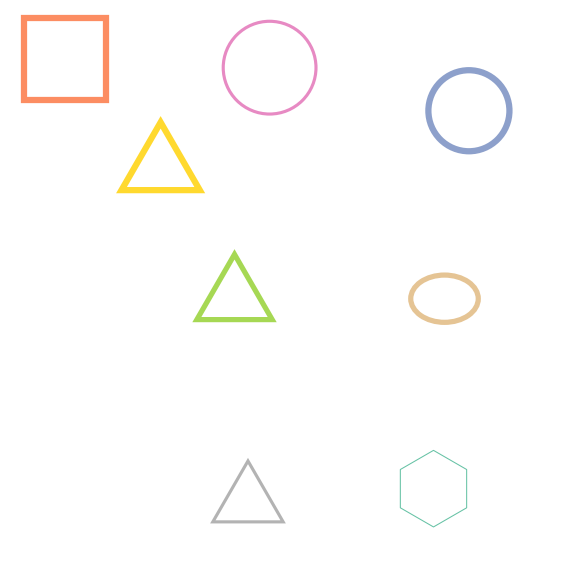[{"shape": "hexagon", "thickness": 0.5, "radius": 0.33, "center": [0.751, 0.153]}, {"shape": "square", "thickness": 3, "radius": 0.35, "center": [0.113, 0.897]}, {"shape": "circle", "thickness": 3, "radius": 0.35, "center": [0.812, 0.807]}, {"shape": "circle", "thickness": 1.5, "radius": 0.4, "center": [0.467, 0.882]}, {"shape": "triangle", "thickness": 2.5, "radius": 0.38, "center": [0.406, 0.483]}, {"shape": "triangle", "thickness": 3, "radius": 0.39, "center": [0.278, 0.709]}, {"shape": "oval", "thickness": 2.5, "radius": 0.29, "center": [0.77, 0.482]}, {"shape": "triangle", "thickness": 1.5, "radius": 0.35, "center": [0.429, 0.131]}]